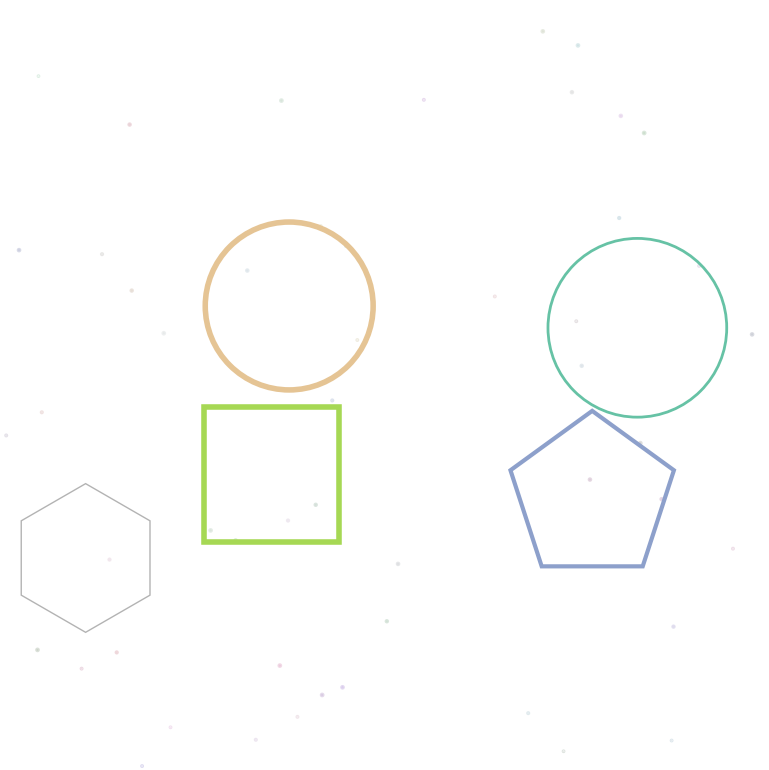[{"shape": "circle", "thickness": 1, "radius": 0.58, "center": [0.828, 0.574]}, {"shape": "pentagon", "thickness": 1.5, "radius": 0.56, "center": [0.769, 0.355]}, {"shape": "square", "thickness": 2, "radius": 0.44, "center": [0.352, 0.383]}, {"shape": "circle", "thickness": 2, "radius": 0.55, "center": [0.376, 0.603]}, {"shape": "hexagon", "thickness": 0.5, "radius": 0.48, "center": [0.111, 0.275]}]